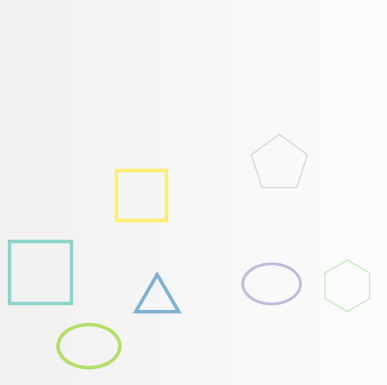[{"shape": "square", "thickness": 2.5, "radius": 0.4, "center": [0.103, 0.293]}, {"shape": "oval", "thickness": 2, "radius": 0.37, "center": [0.701, 0.263]}, {"shape": "triangle", "thickness": 2.5, "radius": 0.32, "center": [0.406, 0.223]}, {"shape": "oval", "thickness": 2.5, "radius": 0.4, "center": [0.23, 0.101]}, {"shape": "pentagon", "thickness": 1, "radius": 0.38, "center": [0.721, 0.574]}, {"shape": "hexagon", "thickness": 1, "radius": 0.33, "center": [0.896, 0.258]}, {"shape": "square", "thickness": 2.5, "radius": 0.32, "center": [0.363, 0.493]}]